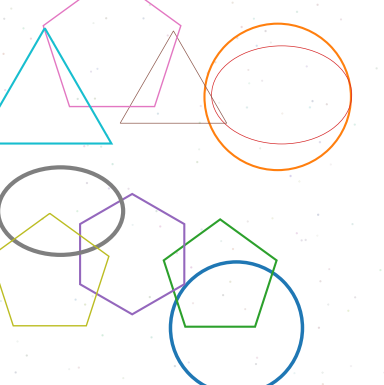[{"shape": "circle", "thickness": 2.5, "radius": 0.86, "center": [0.614, 0.148]}, {"shape": "circle", "thickness": 1.5, "radius": 0.95, "center": [0.721, 0.748]}, {"shape": "pentagon", "thickness": 1.5, "radius": 0.77, "center": [0.572, 0.276]}, {"shape": "oval", "thickness": 0.5, "radius": 0.91, "center": [0.732, 0.753]}, {"shape": "hexagon", "thickness": 1.5, "radius": 0.78, "center": [0.343, 0.34]}, {"shape": "triangle", "thickness": 0.5, "radius": 0.8, "center": [0.451, 0.76]}, {"shape": "pentagon", "thickness": 1, "radius": 0.94, "center": [0.291, 0.875]}, {"shape": "oval", "thickness": 3, "radius": 0.81, "center": [0.158, 0.452]}, {"shape": "pentagon", "thickness": 1, "radius": 0.81, "center": [0.129, 0.284]}, {"shape": "triangle", "thickness": 1.5, "radius": 1.0, "center": [0.116, 0.727]}]